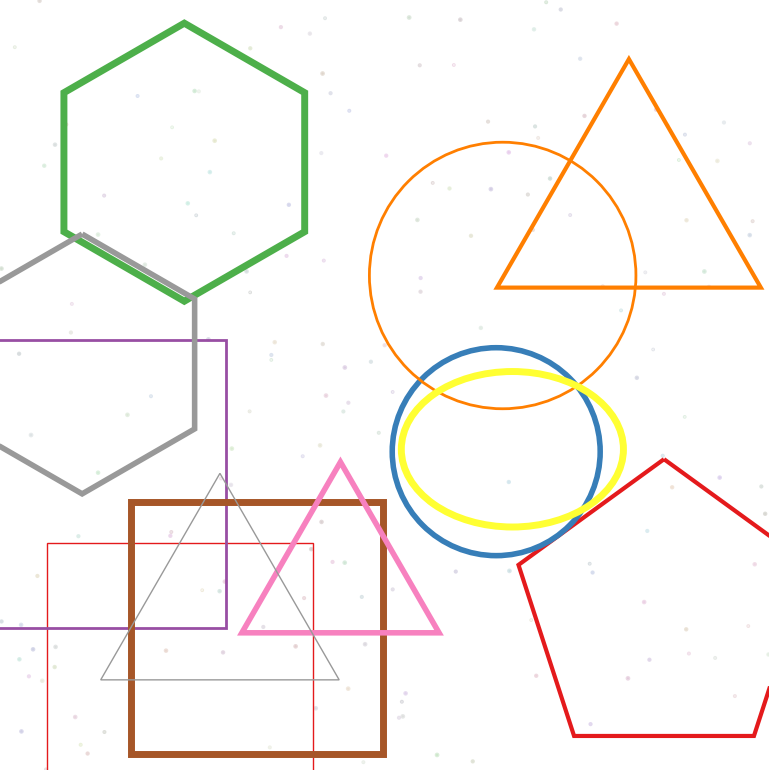[{"shape": "pentagon", "thickness": 1.5, "radius": 0.99, "center": [0.862, 0.205]}, {"shape": "square", "thickness": 0.5, "radius": 0.86, "center": [0.234, 0.123]}, {"shape": "circle", "thickness": 2, "radius": 0.68, "center": [0.644, 0.413]}, {"shape": "hexagon", "thickness": 2.5, "radius": 0.9, "center": [0.239, 0.789]}, {"shape": "square", "thickness": 1, "radius": 0.93, "center": [0.106, 0.371]}, {"shape": "circle", "thickness": 1, "radius": 0.87, "center": [0.653, 0.642]}, {"shape": "triangle", "thickness": 1.5, "radius": 0.99, "center": [0.817, 0.725]}, {"shape": "oval", "thickness": 2.5, "radius": 0.72, "center": [0.665, 0.417]}, {"shape": "square", "thickness": 2.5, "radius": 0.82, "center": [0.333, 0.185]}, {"shape": "triangle", "thickness": 2, "radius": 0.74, "center": [0.442, 0.252]}, {"shape": "hexagon", "thickness": 2, "radius": 0.84, "center": [0.107, 0.527]}, {"shape": "triangle", "thickness": 0.5, "radius": 0.89, "center": [0.286, 0.206]}]